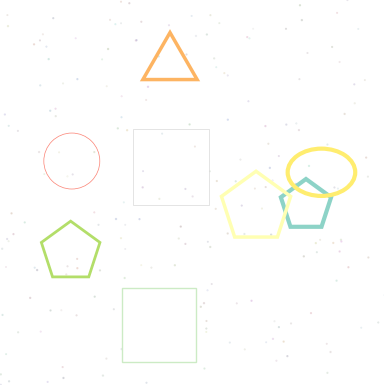[{"shape": "pentagon", "thickness": 3, "radius": 0.34, "center": [0.795, 0.466]}, {"shape": "pentagon", "thickness": 2.5, "radius": 0.47, "center": [0.665, 0.461]}, {"shape": "circle", "thickness": 0.5, "radius": 0.36, "center": [0.187, 0.582]}, {"shape": "triangle", "thickness": 2.5, "radius": 0.41, "center": [0.442, 0.834]}, {"shape": "pentagon", "thickness": 2, "radius": 0.4, "center": [0.184, 0.346]}, {"shape": "square", "thickness": 0.5, "radius": 0.49, "center": [0.444, 0.566]}, {"shape": "square", "thickness": 1, "radius": 0.48, "center": [0.413, 0.156]}, {"shape": "oval", "thickness": 3, "radius": 0.44, "center": [0.835, 0.553]}]